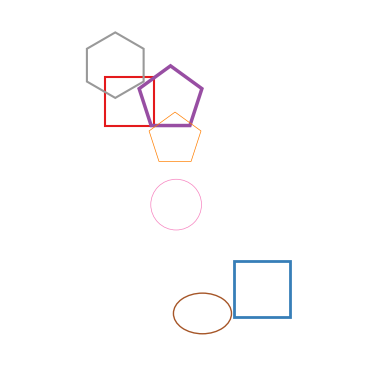[{"shape": "square", "thickness": 1.5, "radius": 0.32, "center": [0.337, 0.736]}, {"shape": "square", "thickness": 2, "radius": 0.36, "center": [0.68, 0.25]}, {"shape": "pentagon", "thickness": 2.5, "radius": 0.43, "center": [0.443, 0.743]}, {"shape": "pentagon", "thickness": 0.5, "radius": 0.35, "center": [0.455, 0.638]}, {"shape": "oval", "thickness": 1, "radius": 0.38, "center": [0.526, 0.186]}, {"shape": "circle", "thickness": 0.5, "radius": 0.33, "center": [0.458, 0.469]}, {"shape": "hexagon", "thickness": 1.5, "radius": 0.43, "center": [0.299, 0.831]}]